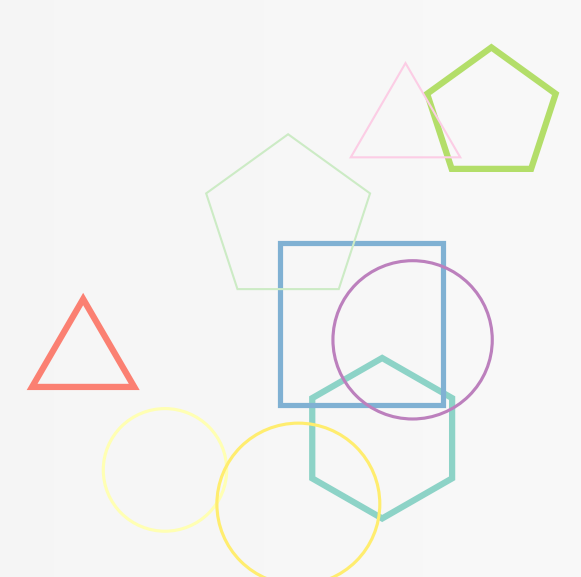[{"shape": "hexagon", "thickness": 3, "radius": 0.69, "center": [0.658, 0.24]}, {"shape": "circle", "thickness": 1.5, "radius": 0.53, "center": [0.284, 0.185]}, {"shape": "triangle", "thickness": 3, "radius": 0.51, "center": [0.143, 0.38]}, {"shape": "square", "thickness": 2.5, "radius": 0.7, "center": [0.622, 0.438]}, {"shape": "pentagon", "thickness": 3, "radius": 0.58, "center": [0.845, 0.801]}, {"shape": "triangle", "thickness": 1, "radius": 0.54, "center": [0.698, 0.781]}, {"shape": "circle", "thickness": 1.5, "radius": 0.69, "center": [0.71, 0.411]}, {"shape": "pentagon", "thickness": 1, "radius": 0.74, "center": [0.496, 0.618]}, {"shape": "circle", "thickness": 1.5, "radius": 0.7, "center": [0.513, 0.126]}]